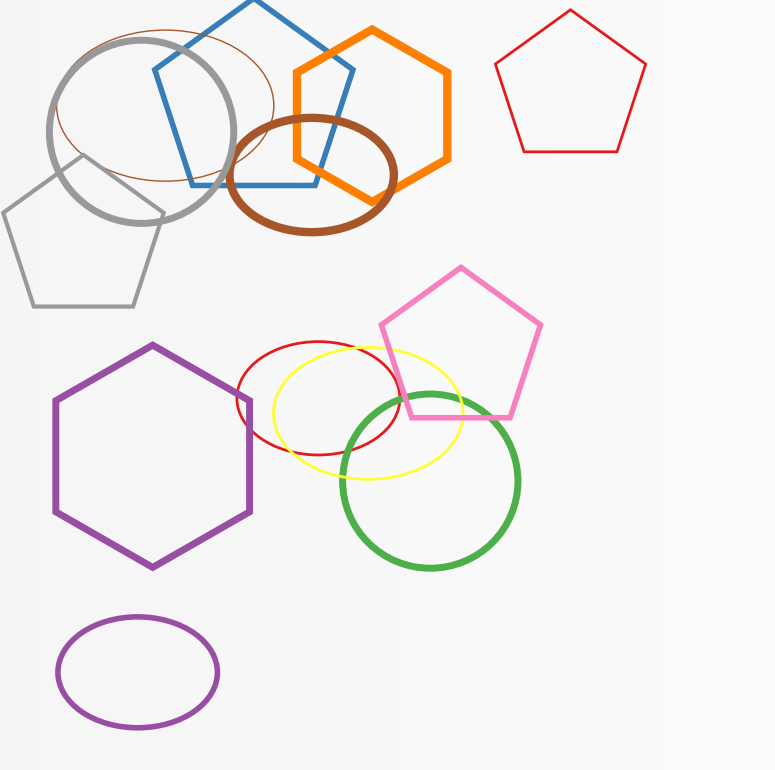[{"shape": "pentagon", "thickness": 1, "radius": 0.51, "center": [0.736, 0.885]}, {"shape": "oval", "thickness": 1, "radius": 0.53, "center": [0.411, 0.483]}, {"shape": "pentagon", "thickness": 2, "radius": 0.67, "center": [0.328, 0.868]}, {"shape": "circle", "thickness": 2.5, "radius": 0.57, "center": [0.555, 0.375]}, {"shape": "hexagon", "thickness": 2.5, "radius": 0.72, "center": [0.197, 0.407]}, {"shape": "oval", "thickness": 2, "radius": 0.51, "center": [0.178, 0.127]}, {"shape": "hexagon", "thickness": 3, "radius": 0.56, "center": [0.48, 0.85]}, {"shape": "oval", "thickness": 1, "radius": 0.61, "center": [0.475, 0.463]}, {"shape": "oval", "thickness": 0.5, "radius": 0.7, "center": [0.213, 0.863]}, {"shape": "oval", "thickness": 3, "radius": 0.53, "center": [0.402, 0.773]}, {"shape": "pentagon", "thickness": 2, "radius": 0.54, "center": [0.595, 0.545]}, {"shape": "pentagon", "thickness": 1.5, "radius": 0.54, "center": [0.108, 0.69]}, {"shape": "circle", "thickness": 2.5, "radius": 0.59, "center": [0.183, 0.829]}]